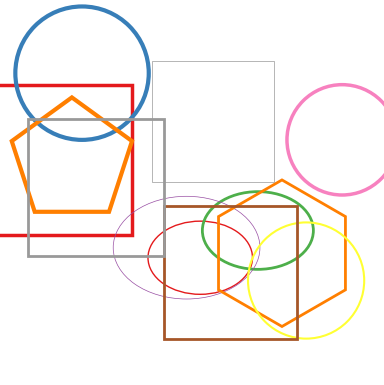[{"shape": "oval", "thickness": 1, "radius": 0.68, "center": [0.52, 0.331]}, {"shape": "square", "thickness": 2.5, "radius": 0.98, "center": [0.147, 0.584]}, {"shape": "circle", "thickness": 3, "radius": 0.87, "center": [0.213, 0.81]}, {"shape": "oval", "thickness": 2, "radius": 0.72, "center": [0.67, 0.401]}, {"shape": "oval", "thickness": 0.5, "radius": 0.95, "center": [0.485, 0.357]}, {"shape": "hexagon", "thickness": 2, "radius": 0.95, "center": [0.732, 0.342]}, {"shape": "pentagon", "thickness": 3, "radius": 0.82, "center": [0.187, 0.583]}, {"shape": "circle", "thickness": 1.5, "radius": 0.75, "center": [0.795, 0.271]}, {"shape": "square", "thickness": 2, "radius": 0.86, "center": [0.599, 0.292]}, {"shape": "circle", "thickness": 2.5, "radius": 0.72, "center": [0.889, 0.637]}, {"shape": "square", "thickness": 2, "radius": 0.89, "center": [0.25, 0.513]}, {"shape": "square", "thickness": 0.5, "radius": 0.79, "center": [0.552, 0.684]}]